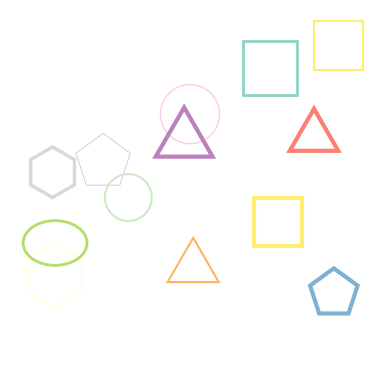[{"shape": "square", "thickness": 2, "radius": 0.35, "center": [0.7, 0.824]}, {"shape": "hexagon", "thickness": 0.5, "radius": 0.42, "center": [0.14, 0.286]}, {"shape": "pentagon", "thickness": 0.5, "radius": 0.37, "center": [0.268, 0.579]}, {"shape": "triangle", "thickness": 3, "radius": 0.36, "center": [0.816, 0.645]}, {"shape": "pentagon", "thickness": 3, "radius": 0.32, "center": [0.867, 0.238]}, {"shape": "triangle", "thickness": 1.5, "radius": 0.38, "center": [0.502, 0.306]}, {"shape": "oval", "thickness": 2, "radius": 0.41, "center": [0.143, 0.369]}, {"shape": "circle", "thickness": 1, "radius": 0.38, "center": [0.493, 0.704]}, {"shape": "hexagon", "thickness": 2.5, "radius": 0.33, "center": [0.136, 0.553]}, {"shape": "triangle", "thickness": 3, "radius": 0.43, "center": [0.478, 0.636]}, {"shape": "circle", "thickness": 1.5, "radius": 0.3, "center": [0.333, 0.487]}, {"shape": "square", "thickness": 3, "radius": 0.31, "center": [0.723, 0.423]}, {"shape": "square", "thickness": 1.5, "radius": 0.32, "center": [0.879, 0.882]}]